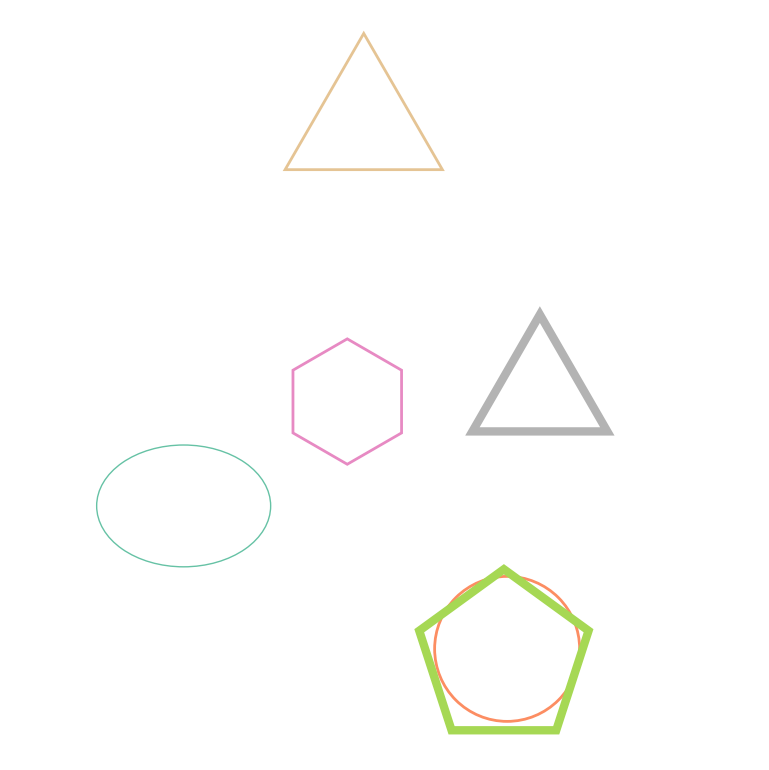[{"shape": "oval", "thickness": 0.5, "radius": 0.56, "center": [0.239, 0.343]}, {"shape": "circle", "thickness": 1, "radius": 0.47, "center": [0.659, 0.157]}, {"shape": "hexagon", "thickness": 1, "radius": 0.41, "center": [0.451, 0.478]}, {"shape": "pentagon", "thickness": 3, "radius": 0.58, "center": [0.654, 0.145]}, {"shape": "triangle", "thickness": 1, "radius": 0.59, "center": [0.472, 0.839]}, {"shape": "triangle", "thickness": 3, "radius": 0.51, "center": [0.701, 0.49]}]